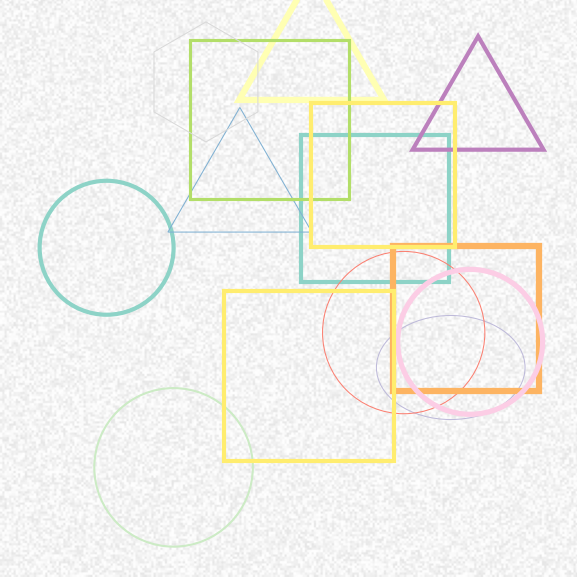[{"shape": "circle", "thickness": 2, "radius": 0.58, "center": [0.185, 0.57]}, {"shape": "square", "thickness": 2, "radius": 0.64, "center": [0.649, 0.638]}, {"shape": "triangle", "thickness": 3, "radius": 0.72, "center": [0.54, 0.899]}, {"shape": "oval", "thickness": 0.5, "radius": 0.64, "center": [0.78, 0.363]}, {"shape": "circle", "thickness": 0.5, "radius": 0.7, "center": [0.699, 0.423]}, {"shape": "triangle", "thickness": 0.5, "radius": 0.72, "center": [0.415, 0.669]}, {"shape": "square", "thickness": 3, "radius": 0.63, "center": [0.807, 0.447]}, {"shape": "square", "thickness": 1.5, "radius": 0.69, "center": [0.467, 0.792]}, {"shape": "circle", "thickness": 2.5, "radius": 0.63, "center": [0.814, 0.407]}, {"shape": "hexagon", "thickness": 0.5, "radius": 0.52, "center": [0.357, 0.857]}, {"shape": "triangle", "thickness": 2, "radius": 0.65, "center": [0.828, 0.805]}, {"shape": "circle", "thickness": 1, "radius": 0.69, "center": [0.301, 0.19]}, {"shape": "square", "thickness": 2, "radius": 0.74, "center": [0.535, 0.348]}, {"shape": "square", "thickness": 2, "radius": 0.62, "center": [0.663, 0.696]}]